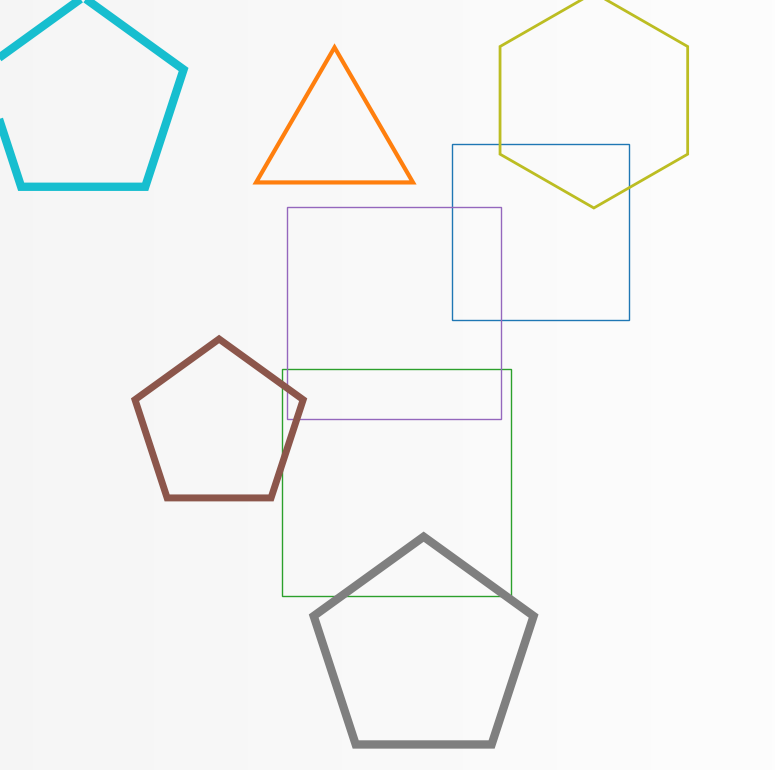[{"shape": "square", "thickness": 0.5, "radius": 0.57, "center": [0.698, 0.699]}, {"shape": "triangle", "thickness": 1.5, "radius": 0.58, "center": [0.432, 0.822]}, {"shape": "square", "thickness": 0.5, "radius": 0.74, "center": [0.512, 0.374]}, {"shape": "square", "thickness": 0.5, "radius": 0.69, "center": [0.509, 0.594]}, {"shape": "pentagon", "thickness": 2.5, "radius": 0.57, "center": [0.283, 0.446]}, {"shape": "pentagon", "thickness": 3, "radius": 0.75, "center": [0.547, 0.154]}, {"shape": "hexagon", "thickness": 1, "radius": 0.7, "center": [0.766, 0.87]}, {"shape": "pentagon", "thickness": 3, "radius": 0.68, "center": [0.107, 0.868]}]